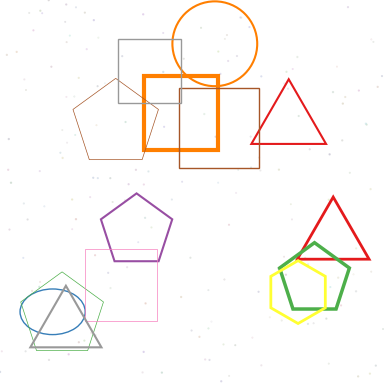[{"shape": "triangle", "thickness": 1.5, "radius": 0.56, "center": [0.75, 0.682]}, {"shape": "triangle", "thickness": 2, "radius": 0.54, "center": [0.865, 0.381]}, {"shape": "oval", "thickness": 1, "radius": 0.42, "center": [0.137, 0.19]}, {"shape": "pentagon", "thickness": 2.5, "radius": 0.48, "center": [0.817, 0.274]}, {"shape": "pentagon", "thickness": 0.5, "radius": 0.56, "center": [0.161, 0.181]}, {"shape": "pentagon", "thickness": 1.5, "radius": 0.49, "center": [0.355, 0.4]}, {"shape": "circle", "thickness": 1.5, "radius": 0.55, "center": [0.558, 0.886]}, {"shape": "square", "thickness": 3, "radius": 0.48, "center": [0.47, 0.706]}, {"shape": "hexagon", "thickness": 2, "radius": 0.41, "center": [0.774, 0.241]}, {"shape": "square", "thickness": 1, "radius": 0.52, "center": [0.569, 0.668]}, {"shape": "pentagon", "thickness": 0.5, "radius": 0.58, "center": [0.301, 0.68]}, {"shape": "square", "thickness": 0.5, "radius": 0.47, "center": [0.314, 0.26]}, {"shape": "triangle", "thickness": 1.5, "radius": 0.53, "center": [0.171, 0.151]}, {"shape": "square", "thickness": 1, "radius": 0.41, "center": [0.388, 0.816]}]